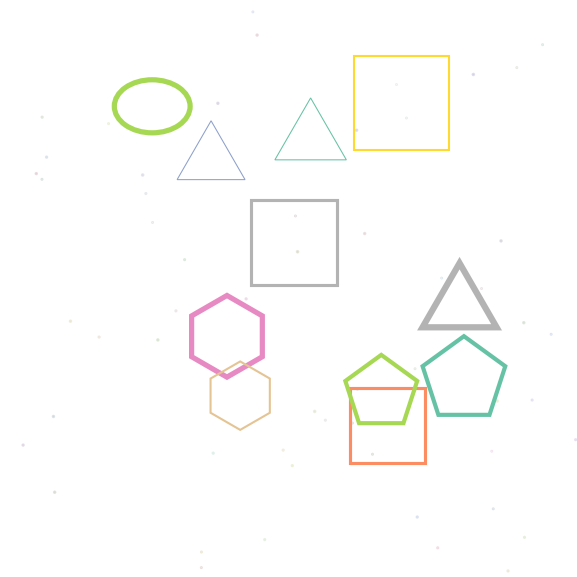[{"shape": "triangle", "thickness": 0.5, "radius": 0.36, "center": [0.538, 0.758]}, {"shape": "pentagon", "thickness": 2, "radius": 0.38, "center": [0.803, 0.342]}, {"shape": "square", "thickness": 1.5, "radius": 0.32, "center": [0.67, 0.263]}, {"shape": "triangle", "thickness": 0.5, "radius": 0.34, "center": [0.365, 0.722]}, {"shape": "hexagon", "thickness": 2.5, "radius": 0.35, "center": [0.393, 0.417]}, {"shape": "oval", "thickness": 2.5, "radius": 0.33, "center": [0.264, 0.815]}, {"shape": "pentagon", "thickness": 2, "radius": 0.33, "center": [0.66, 0.319]}, {"shape": "square", "thickness": 1, "radius": 0.41, "center": [0.695, 0.821]}, {"shape": "hexagon", "thickness": 1, "radius": 0.3, "center": [0.416, 0.314]}, {"shape": "triangle", "thickness": 3, "radius": 0.37, "center": [0.796, 0.469]}, {"shape": "square", "thickness": 1.5, "radius": 0.37, "center": [0.509, 0.579]}]